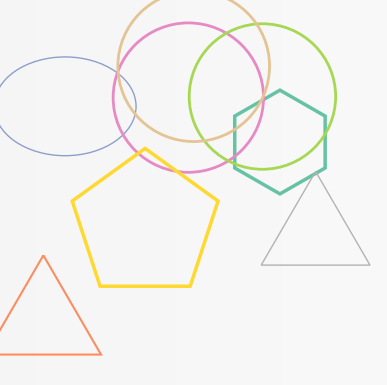[{"shape": "hexagon", "thickness": 2.5, "radius": 0.67, "center": [0.722, 0.631]}, {"shape": "triangle", "thickness": 1.5, "radius": 0.86, "center": [0.112, 0.165]}, {"shape": "oval", "thickness": 1, "radius": 0.92, "center": [0.168, 0.724]}, {"shape": "circle", "thickness": 2, "radius": 0.97, "center": [0.486, 0.746]}, {"shape": "circle", "thickness": 2, "radius": 0.94, "center": [0.677, 0.749]}, {"shape": "pentagon", "thickness": 2.5, "radius": 0.99, "center": [0.375, 0.417]}, {"shape": "circle", "thickness": 2, "radius": 0.98, "center": [0.5, 0.828]}, {"shape": "triangle", "thickness": 1, "radius": 0.81, "center": [0.814, 0.392]}]